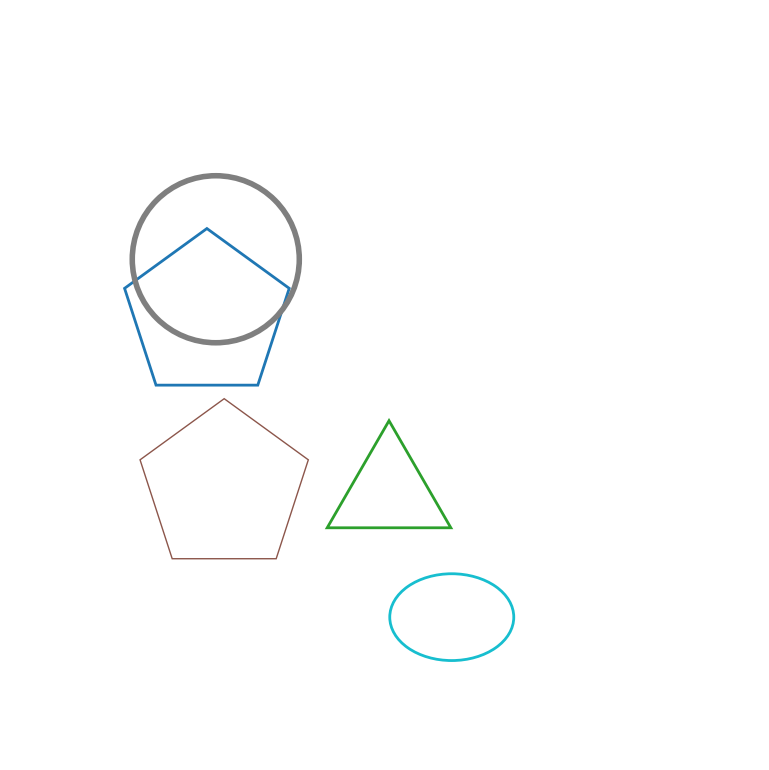[{"shape": "pentagon", "thickness": 1, "radius": 0.56, "center": [0.269, 0.591]}, {"shape": "triangle", "thickness": 1, "radius": 0.46, "center": [0.505, 0.361]}, {"shape": "pentagon", "thickness": 0.5, "radius": 0.57, "center": [0.291, 0.367]}, {"shape": "circle", "thickness": 2, "radius": 0.54, "center": [0.28, 0.663]}, {"shape": "oval", "thickness": 1, "radius": 0.4, "center": [0.587, 0.199]}]